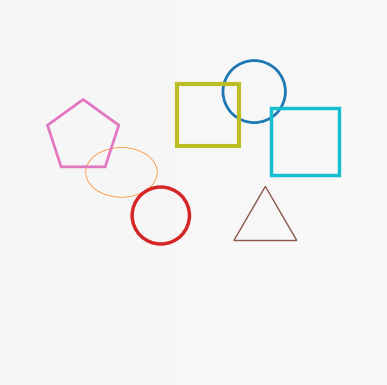[{"shape": "circle", "thickness": 2, "radius": 0.4, "center": [0.656, 0.762]}, {"shape": "oval", "thickness": 0.5, "radius": 0.46, "center": [0.313, 0.552]}, {"shape": "circle", "thickness": 2.5, "radius": 0.37, "center": [0.415, 0.44]}, {"shape": "triangle", "thickness": 1, "radius": 0.47, "center": [0.685, 0.422]}, {"shape": "pentagon", "thickness": 2, "radius": 0.48, "center": [0.215, 0.645]}, {"shape": "square", "thickness": 3, "radius": 0.4, "center": [0.537, 0.701]}, {"shape": "square", "thickness": 2.5, "radius": 0.44, "center": [0.787, 0.633]}]